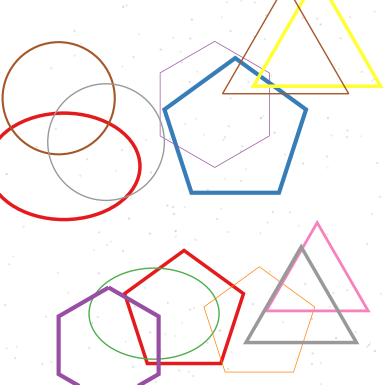[{"shape": "pentagon", "thickness": 2.5, "radius": 0.81, "center": [0.478, 0.187]}, {"shape": "oval", "thickness": 2.5, "radius": 0.99, "center": [0.166, 0.568]}, {"shape": "pentagon", "thickness": 3, "radius": 0.97, "center": [0.611, 0.656]}, {"shape": "oval", "thickness": 1, "radius": 0.84, "center": [0.4, 0.185]}, {"shape": "hexagon", "thickness": 3, "radius": 0.75, "center": [0.282, 0.103]}, {"shape": "hexagon", "thickness": 0.5, "radius": 0.82, "center": [0.558, 0.729]}, {"shape": "pentagon", "thickness": 0.5, "radius": 0.76, "center": [0.674, 0.156]}, {"shape": "triangle", "thickness": 2.5, "radius": 0.95, "center": [0.823, 0.871]}, {"shape": "circle", "thickness": 1.5, "radius": 0.73, "center": [0.152, 0.745]}, {"shape": "triangle", "thickness": 1, "radius": 0.95, "center": [0.742, 0.851]}, {"shape": "triangle", "thickness": 2, "radius": 0.76, "center": [0.824, 0.269]}, {"shape": "circle", "thickness": 1, "radius": 0.76, "center": [0.275, 0.631]}, {"shape": "triangle", "thickness": 2.5, "radius": 0.83, "center": [0.782, 0.193]}]